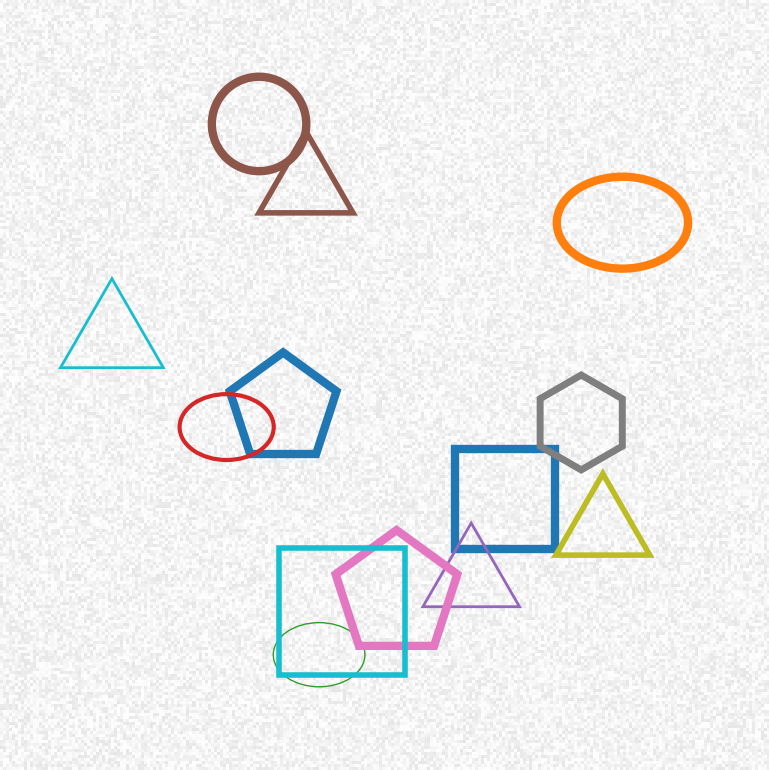[{"shape": "square", "thickness": 3, "radius": 0.32, "center": [0.656, 0.352]}, {"shape": "pentagon", "thickness": 3, "radius": 0.36, "center": [0.368, 0.469]}, {"shape": "oval", "thickness": 3, "radius": 0.43, "center": [0.808, 0.711]}, {"shape": "oval", "thickness": 0.5, "radius": 0.3, "center": [0.414, 0.15]}, {"shape": "oval", "thickness": 1.5, "radius": 0.31, "center": [0.294, 0.445]}, {"shape": "triangle", "thickness": 1, "radius": 0.36, "center": [0.612, 0.248]}, {"shape": "circle", "thickness": 3, "radius": 0.31, "center": [0.336, 0.839]}, {"shape": "triangle", "thickness": 2, "radius": 0.35, "center": [0.397, 0.759]}, {"shape": "pentagon", "thickness": 3, "radius": 0.42, "center": [0.515, 0.228]}, {"shape": "hexagon", "thickness": 2.5, "radius": 0.31, "center": [0.755, 0.451]}, {"shape": "triangle", "thickness": 2, "radius": 0.35, "center": [0.783, 0.314]}, {"shape": "triangle", "thickness": 1, "radius": 0.39, "center": [0.145, 0.561]}, {"shape": "square", "thickness": 2, "radius": 0.41, "center": [0.444, 0.206]}]